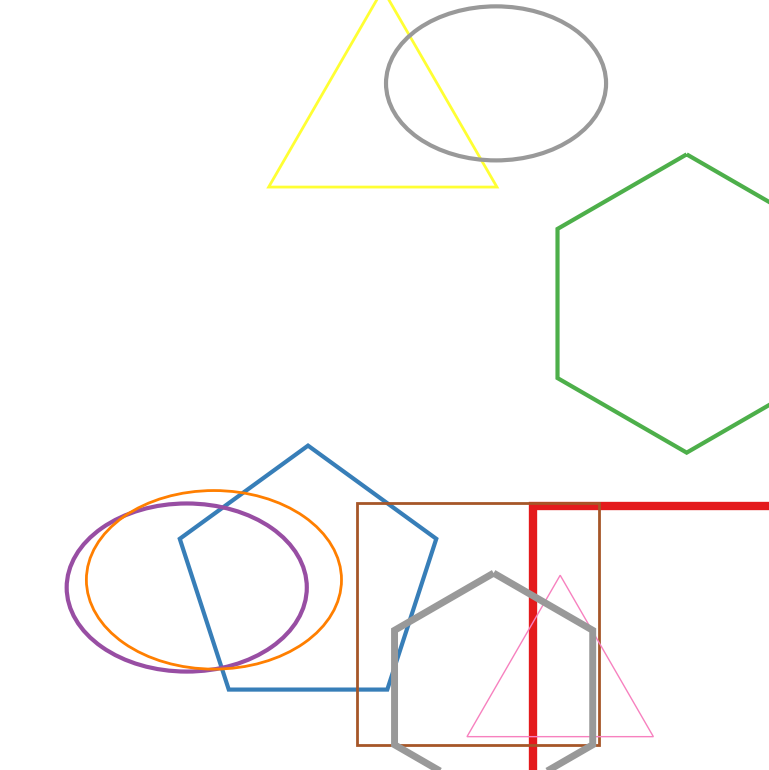[{"shape": "square", "thickness": 3, "radius": 0.92, "center": [0.876, 0.158]}, {"shape": "pentagon", "thickness": 1.5, "radius": 0.88, "center": [0.4, 0.246]}, {"shape": "hexagon", "thickness": 1.5, "radius": 0.97, "center": [0.892, 0.606]}, {"shape": "oval", "thickness": 1.5, "radius": 0.78, "center": [0.243, 0.237]}, {"shape": "oval", "thickness": 1, "radius": 0.83, "center": [0.278, 0.247]}, {"shape": "triangle", "thickness": 1, "radius": 0.86, "center": [0.497, 0.843]}, {"shape": "square", "thickness": 1, "radius": 0.79, "center": [0.621, 0.19]}, {"shape": "triangle", "thickness": 0.5, "radius": 0.7, "center": [0.728, 0.113]}, {"shape": "hexagon", "thickness": 2.5, "radius": 0.74, "center": [0.641, 0.107]}, {"shape": "oval", "thickness": 1.5, "radius": 0.71, "center": [0.644, 0.892]}]